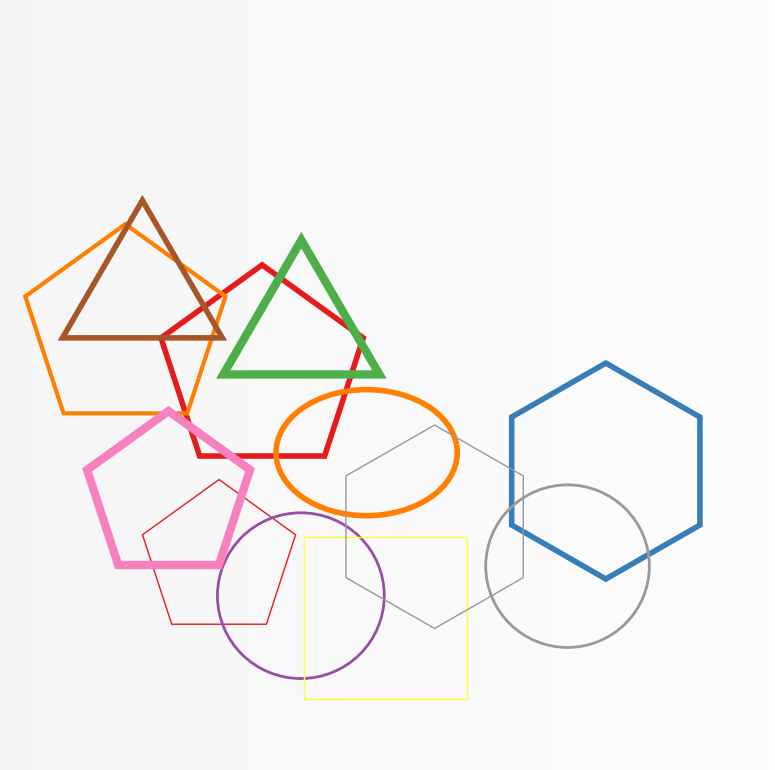[{"shape": "pentagon", "thickness": 2, "radius": 0.69, "center": [0.338, 0.519]}, {"shape": "pentagon", "thickness": 0.5, "radius": 0.52, "center": [0.283, 0.273]}, {"shape": "hexagon", "thickness": 2, "radius": 0.7, "center": [0.782, 0.388]}, {"shape": "triangle", "thickness": 3, "radius": 0.58, "center": [0.389, 0.572]}, {"shape": "circle", "thickness": 1, "radius": 0.54, "center": [0.388, 0.226]}, {"shape": "oval", "thickness": 2, "radius": 0.58, "center": [0.473, 0.412]}, {"shape": "pentagon", "thickness": 1.5, "radius": 0.68, "center": [0.162, 0.573]}, {"shape": "square", "thickness": 0.5, "radius": 0.53, "center": [0.497, 0.197]}, {"shape": "triangle", "thickness": 2, "radius": 0.6, "center": [0.184, 0.621]}, {"shape": "pentagon", "thickness": 3, "radius": 0.55, "center": [0.217, 0.356]}, {"shape": "circle", "thickness": 1, "radius": 0.53, "center": [0.732, 0.265]}, {"shape": "hexagon", "thickness": 0.5, "radius": 0.66, "center": [0.561, 0.316]}]